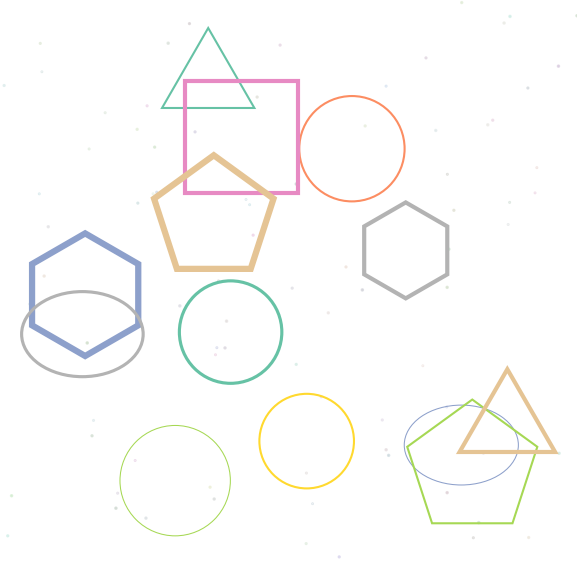[{"shape": "triangle", "thickness": 1, "radius": 0.46, "center": [0.361, 0.858]}, {"shape": "circle", "thickness": 1.5, "radius": 0.44, "center": [0.399, 0.424]}, {"shape": "circle", "thickness": 1, "radius": 0.46, "center": [0.609, 0.742]}, {"shape": "hexagon", "thickness": 3, "radius": 0.53, "center": [0.147, 0.489]}, {"shape": "oval", "thickness": 0.5, "radius": 0.49, "center": [0.799, 0.228]}, {"shape": "square", "thickness": 2, "radius": 0.49, "center": [0.418, 0.762]}, {"shape": "circle", "thickness": 0.5, "radius": 0.48, "center": [0.303, 0.167]}, {"shape": "pentagon", "thickness": 1, "radius": 0.59, "center": [0.818, 0.189]}, {"shape": "circle", "thickness": 1, "radius": 0.41, "center": [0.531, 0.235]}, {"shape": "triangle", "thickness": 2, "radius": 0.48, "center": [0.878, 0.264]}, {"shape": "pentagon", "thickness": 3, "radius": 0.54, "center": [0.37, 0.622]}, {"shape": "hexagon", "thickness": 2, "radius": 0.42, "center": [0.703, 0.566]}, {"shape": "oval", "thickness": 1.5, "radius": 0.53, "center": [0.143, 0.421]}]